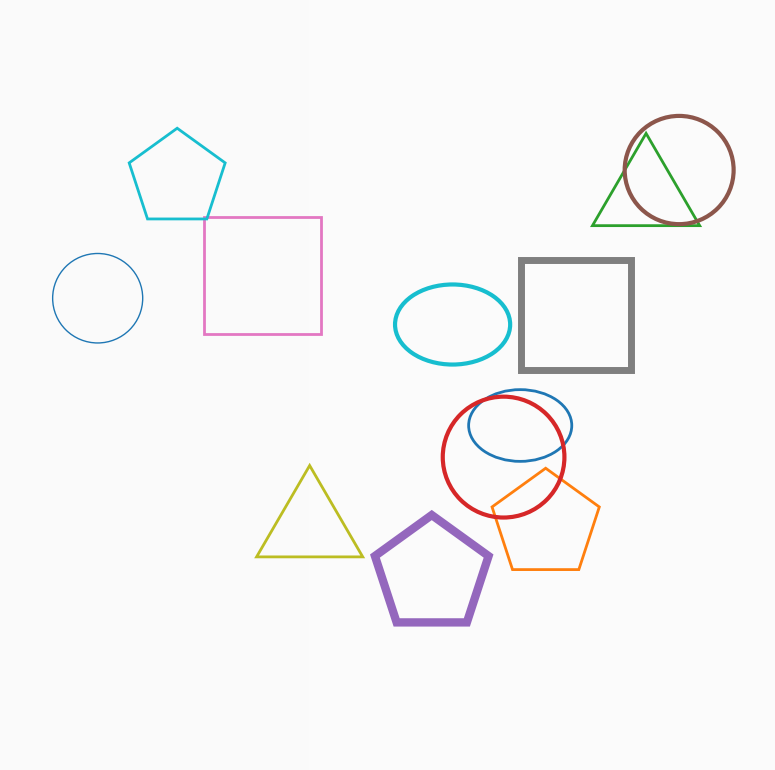[{"shape": "oval", "thickness": 1, "radius": 0.33, "center": [0.671, 0.447]}, {"shape": "circle", "thickness": 0.5, "radius": 0.29, "center": [0.126, 0.613]}, {"shape": "pentagon", "thickness": 1, "radius": 0.36, "center": [0.704, 0.319]}, {"shape": "triangle", "thickness": 1, "radius": 0.4, "center": [0.834, 0.747]}, {"shape": "circle", "thickness": 1.5, "radius": 0.39, "center": [0.65, 0.406]}, {"shape": "pentagon", "thickness": 3, "radius": 0.39, "center": [0.557, 0.254]}, {"shape": "circle", "thickness": 1.5, "radius": 0.35, "center": [0.876, 0.779]}, {"shape": "square", "thickness": 1, "radius": 0.38, "center": [0.339, 0.642]}, {"shape": "square", "thickness": 2.5, "radius": 0.36, "center": [0.743, 0.591]}, {"shape": "triangle", "thickness": 1, "radius": 0.4, "center": [0.4, 0.316]}, {"shape": "pentagon", "thickness": 1, "radius": 0.33, "center": [0.229, 0.768]}, {"shape": "oval", "thickness": 1.5, "radius": 0.37, "center": [0.584, 0.579]}]